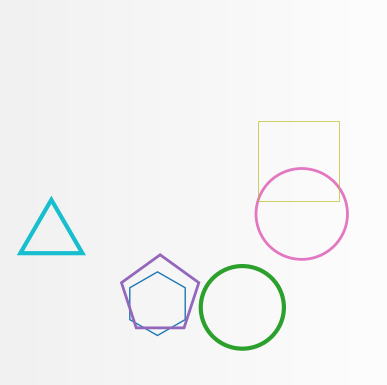[{"shape": "hexagon", "thickness": 1, "radius": 0.41, "center": [0.406, 0.211]}, {"shape": "circle", "thickness": 3, "radius": 0.54, "center": [0.625, 0.202]}, {"shape": "pentagon", "thickness": 2, "radius": 0.52, "center": [0.413, 0.233]}, {"shape": "circle", "thickness": 2, "radius": 0.59, "center": [0.779, 0.444]}, {"shape": "square", "thickness": 0.5, "radius": 0.52, "center": [0.77, 0.582]}, {"shape": "triangle", "thickness": 3, "radius": 0.46, "center": [0.133, 0.389]}]